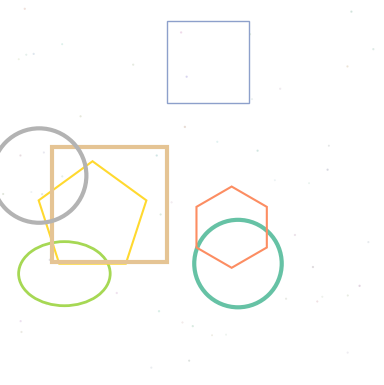[{"shape": "circle", "thickness": 3, "radius": 0.57, "center": [0.618, 0.315]}, {"shape": "hexagon", "thickness": 1.5, "radius": 0.53, "center": [0.602, 0.41]}, {"shape": "square", "thickness": 1, "radius": 0.53, "center": [0.54, 0.84]}, {"shape": "oval", "thickness": 2, "radius": 0.59, "center": [0.167, 0.289]}, {"shape": "pentagon", "thickness": 1.5, "radius": 0.74, "center": [0.24, 0.434]}, {"shape": "square", "thickness": 3, "radius": 0.75, "center": [0.285, 0.469]}, {"shape": "circle", "thickness": 3, "radius": 0.61, "center": [0.102, 0.544]}]